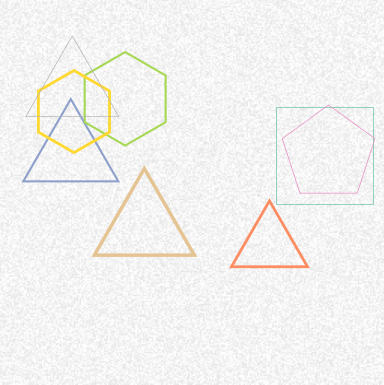[{"shape": "square", "thickness": 0.5, "radius": 0.63, "center": [0.843, 0.597]}, {"shape": "triangle", "thickness": 2, "radius": 0.57, "center": [0.7, 0.364]}, {"shape": "triangle", "thickness": 1.5, "radius": 0.71, "center": [0.184, 0.6]}, {"shape": "pentagon", "thickness": 0.5, "radius": 0.63, "center": [0.854, 0.601]}, {"shape": "hexagon", "thickness": 1.5, "radius": 0.61, "center": [0.325, 0.743]}, {"shape": "hexagon", "thickness": 2, "radius": 0.53, "center": [0.192, 0.71]}, {"shape": "triangle", "thickness": 2.5, "radius": 0.75, "center": [0.375, 0.412]}, {"shape": "triangle", "thickness": 0.5, "radius": 0.7, "center": [0.188, 0.767]}]